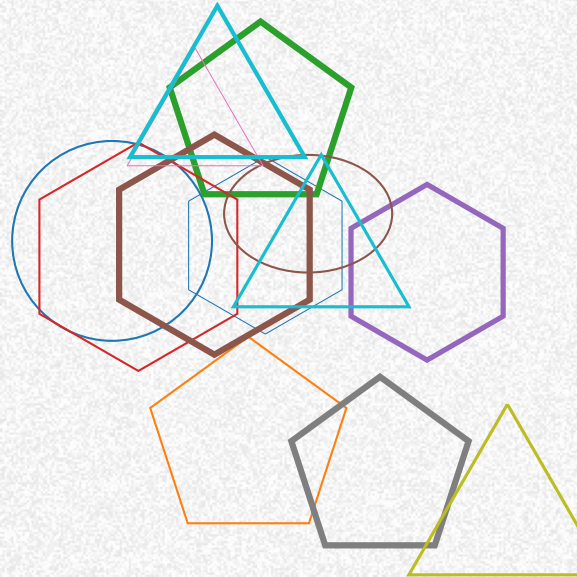[{"shape": "circle", "thickness": 1, "radius": 0.87, "center": [0.194, 0.582]}, {"shape": "hexagon", "thickness": 0.5, "radius": 0.77, "center": [0.459, 0.574]}, {"shape": "pentagon", "thickness": 1, "radius": 0.89, "center": [0.43, 0.237]}, {"shape": "pentagon", "thickness": 3, "radius": 0.83, "center": [0.451, 0.797]}, {"shape": "hexagon", "thickness": 1, "radius": 0.99, "center": [0.24, 0.555]}, {"shape": "hexagon", "thickness": 2.5, "radius": 0.76, "center": [0.74, 0.528]}, {"shape": "oval", "thickness": 1, "radius": 0.73, "center": [0.534, 0.629]}, {"shape": "hexagon", "thickness": 3, "radius": 0.95, "center": [0.371, 0.575]}, {"shape": "triangle", "thickness": 0.5, "radius": 0.68, "center": [0.338, 0.78]}, {"shape": "pentagon", "thickness": 3, "radius": 0.81, "center": [0.658, 0.185]}, {"shape": "triangle", "thickness": 1.5, "radius": 0.98, "center": [0.879, 0.102]}, {"shape": "triangle", "thickness": 2, "radius": 0.87, "center": [0.376, 0.814]}, {"shape": "triangle", "thickness": 1.5, "radius": 0.88, "center": [0.556, 0.556]}]